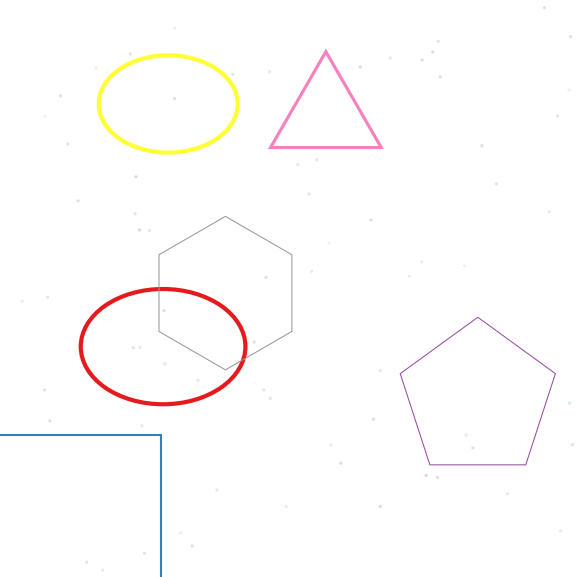[{"shape": "oval", "thickness": 2, "radius": 0.71, "center": [0.282, 0.399]}, {"shape": "square", "thickness": 1, "radius": 0.72, "center": [0.135, 0.101]}, {"shape": "pentagon", "thickness": 0.5, "radius": 0.71, "center": [0.827, 0.308]}, {"shape": "oval", "thickness": 2, "radius": 0.6, "center": [0.291, 0.819]}, {"shape": "triangle", "thickness": 1.5, "radius": 0.55, "center": [0.564, 0.799]}, {"shape": "hexagon", "thickness": 0.5, "radius": 0.66, "center": [0.39, 0.492]}]